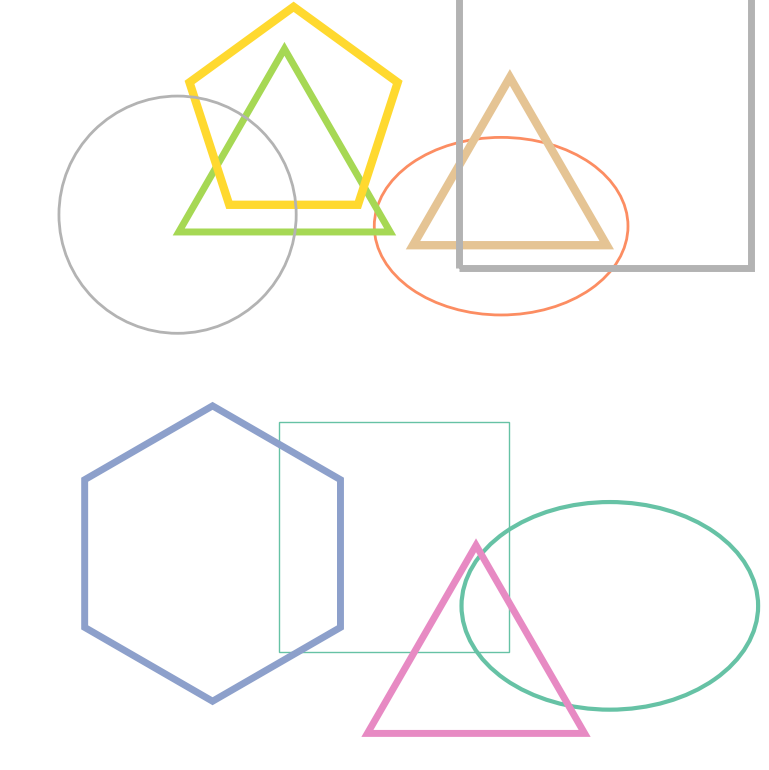[{"shape": "oval", "thickness": 1.5, "radius": 0.96, "center": [0.792, 0.213]}, {"shape": "square", "thickness": 0.5, "radius": 0.75, "center": [0.512, 0.303]}, {"shape": "oval", "thickness": 1, "radius": 0.82, "center": [0.651, 0.706]}, {"shape": "hexagon", "thickness": 2.5, "radius": 0.96, "center": [0.276, 0.281]}, {"shape": "triangle", "thickness": 2.5, "radius": 0.81, "center": [0.618, 0.129]}, {"shape": "triangle", "thickness": 2.5, "radius": 0.79, "center": [0.369, 0.778]}, {"shape": "pentagon", "thickness": 3, "radius": 0.71, "center": [0.381, 0.849]}, {"shape": "triangle", "thickness": 3, "radius": 0.73, "center": [0.662, 0.754]}, {"shape": "circle", "thickness": 1, "radius": 0.77, "center": [0.231, 0.721]}, {"shape": "square", "thickness": 2.5, "radius": 0.95, "center": [0.786, 0.842]}]